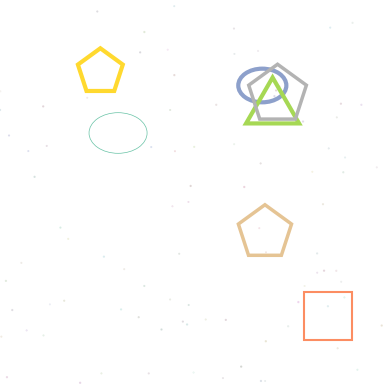[{"shape": "oval", "thickness": 0.5, "radius": 0.38, "center": [0.307, 0.655]}, {"shape": "square", "thickness": 1.5, "radius": 0.31, "center": [0.851, 0.18]}, {"shape": "oval", "thickness": 3, "radius": 0.31, "center": [0.681, 0.778]}, {"shape": "triangle", "thickness": 3, "radius": 0.4, "center": [0.708, 0.719]}, {"shape": "pentagon", "thickness": 3, "radius": 0.31, "center": [0.261, 0.813]}, {"shape": "pentagon", "thickness": 2.5, "radius": 0.36, "center": [0.688, 0.396]}, {"shape": "pentagon", "thickness": 2.5, "radius": 0.39, "center": [0.721, 0.754]}]